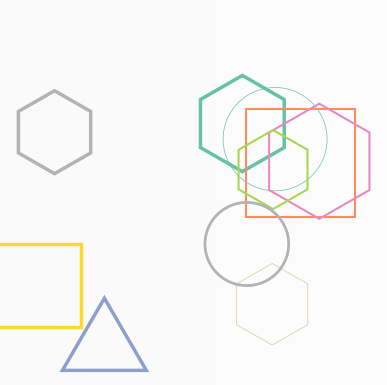[{"shape": "circle", "thickness": 0.5, "radius": 0.67, "center": [0.71, 0.639]}, {"shape": "hexagon", "thickness": 2.5, "radius": 0.62, "center": [0.625, 0.679]}, {"shape": "square", "thickness": 1.5, "radius": 0.71, "center": [0.776, 0.577]}, {"shape": "triangle", "thickness": 2.5, "radius": 0.62, "center": [0.269, 0.1]}, {"shape": "hexagon", "thickness": 1.5, "radius": 0.75, "center": [0.824, 0.581]}, {"shape": "hexagon", "thickness": 1.5, "radius": 0.51, "center": [0.705, 0.56]}, {"shape": "square", "thickness": 2.5, "radius": 0.54, "center": [0.101, 0.257]}, {"shape": "hexagon", "thickness": 0.5, "radius": 0.53, "center": [0.703, 0.21]}, {"shape": "circle", "thickness": 2, "radius": 0.54, "center": [0.637, 0.366]}, {"shape": "hexagon", "thickness": 2.5, "radius": 0.54, "center": [0.141, 0.657]}]